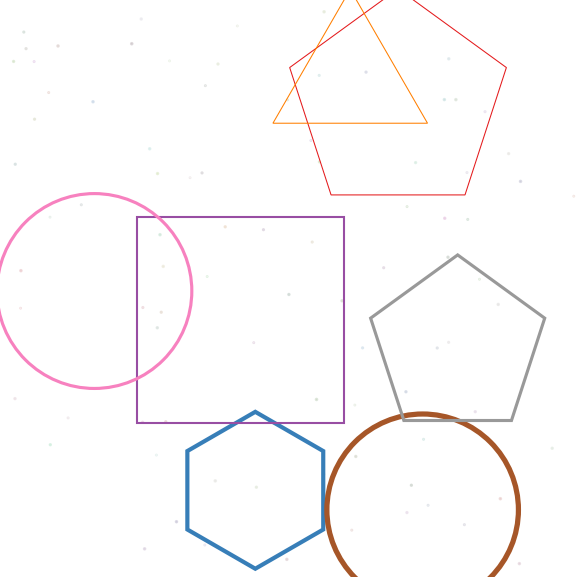[{"shape": "pentagon", "thickness": 0.5, "radius": 0.99, "center": [0.689, 0.821]}, {"shape": "hexagon", "thickness": 2, "radius": 0.68, "center": [0.442, 0.15]}, {"shape": "square", "thickness": 1, "radius": 0.89, "center": [0.416, 0.445]}, {"shape": "triangle", "thickness": 0.5, "radius": 0.77, "center": [0.606, 0.863]}, {"shape": "circle", "thickness": 2.5, "radius": 0.83, "center": [0.732, 0.116]}, {"shape": "circle", "thickness": 1.5, "radius": 0.84, "center": [0.163, 0.495]}, {"shape": "pentagon", "thickness": 1.5, "radius": 0.79, "center": [0.793, 0.399]}]